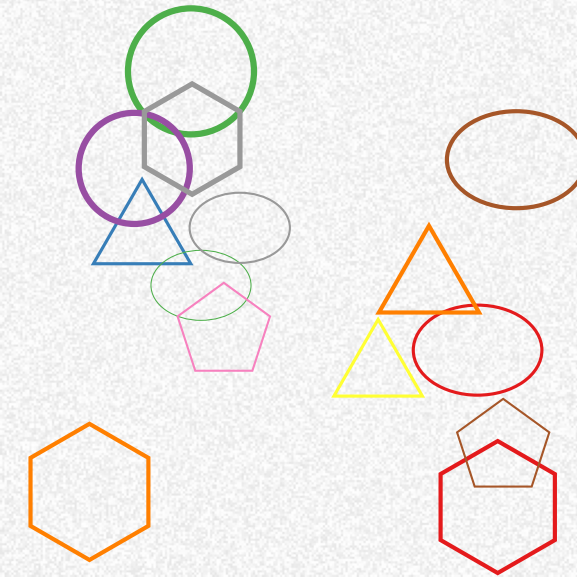[{"shape": "hexagon", "thickness": 2, "radius": 0.57, "center": [0.862, 0.121]}, {"shape": "oval", "thickness": 1.5, "radius": 0.56, "center": [0.827, 0.393]}, {"shape": "triangle", "thickness": 1.5, "radius": 0.49, "center": [0.246, 0.591]}, {"shape": "oval", "thickness": 0.5, "radius": 0.43, "center": [0.348, 0.505]}, {"shape": "circle", "thickness": 3, "radius": 0.55, "center": [0.331, 0.876]}, {"shape": "circle", "thickness": 3, "radius": 0.48, "center": [0.232, 0.708]}, {"shape": "triangle", "thickness": 2, "radius": 0.5, "center": [0.743, 0.508]}, {"shape": "hexagon", "thickness": 2, "radius": 0.59, "center": [0.155, 0.147]}, {"shape": "triangle", "thickness": 1.5, "radius": 0.44, "center": [0.655, 0.358]}, {"shape": "pentagon", "thickness": 1, "radius": 0.42, "center": [0.871, 0.225]}, {"shape": "oval", "thickness": 2, "radius": 0.6, "center": [0.894, 0.723]}, {"shape": "pentagon", "thickness": 1, "radius": 0.42, "center": [0.388, 0.425]}, {"shape": "oval", "thickness": 1, "radius": 0.43, "center": [0.415, 0.605]}, {"shape": "hexagon", "thickness": 2.5, "radius": 0.48, "center": [0.333, 0.758]}]